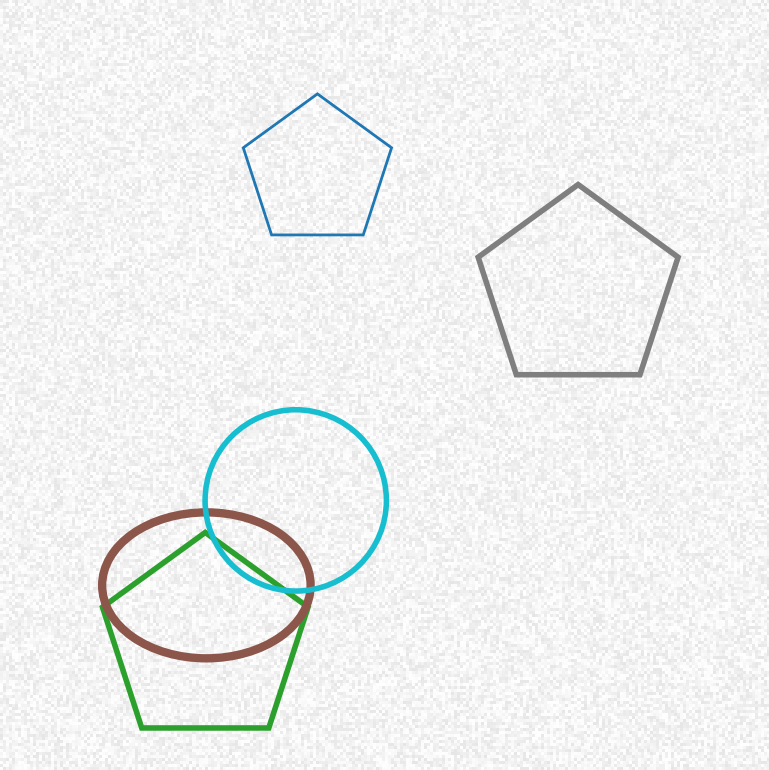[{"shape": "pentagon", "thickness": 1, "radius": 0.51, "center": [0.412, 0.777]}, {"shape": "pentagon", "thickness": 2, "radius": 0.7, "center": [0.267, 0.168]}, {"shape": "oval", "thickness": 3, "radius": 0.68, "center": [0.268, 0.24]}, {"shape": "pentagon", "thickness": 2, "radius": 0.68, "center": [0.751, 0.624]}, {"shape": "circle", "thickness": 2, "radius": 0.59, "center": [0.384, 0.35]}]